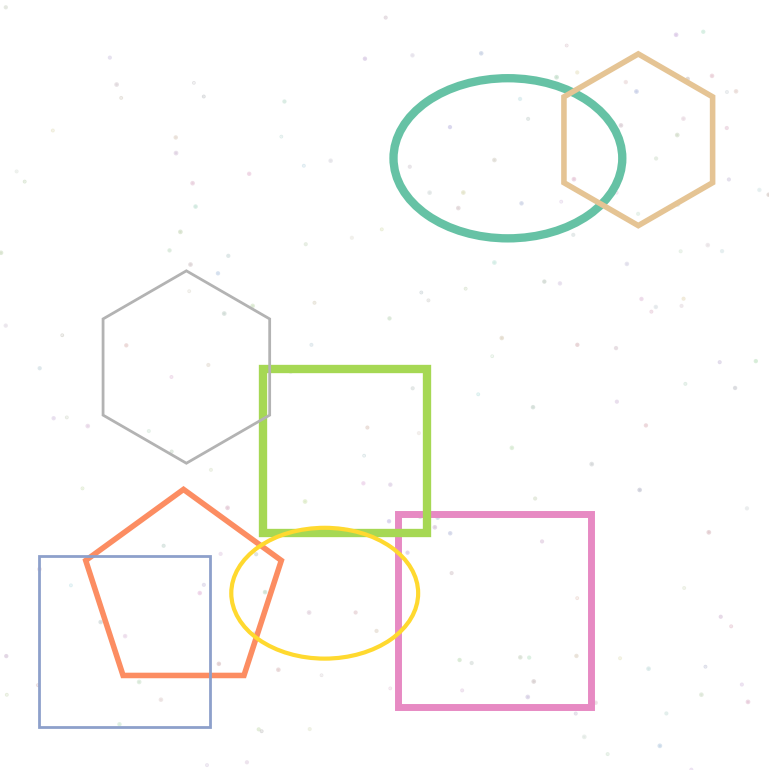[{"shape": "oval", "thickness": 3, "radius": 0.74, "center": [0.66, 0.794]}, {"shape": "pentagon", "thickness": 2, "radius": 0.67, "center": [0.238, 0.231]}, {"shape": "square", "thickness": 1, "radius": 0.55, "center": [0.162, 0.167]}, {"shape": "square", "thickness": 2.5, "radius": 0.63, "center": [0.642, 0.207]}, {"shape": "square", "thickness": 3, "radius": 0.53, "center": [0.448, 0.414]}, {"shape": "oval", "thickness": 1.5, "radius": 0.61, "center": [0.422, 0.23]}, {"shape": "hexagon", "thickness": 2, "radius": 0.56, "center": [0.829, 0.818]}, {"shape": "hexagon", "thickness": 1, "radius": 0.62, "center": [0.242, 0.523]}]